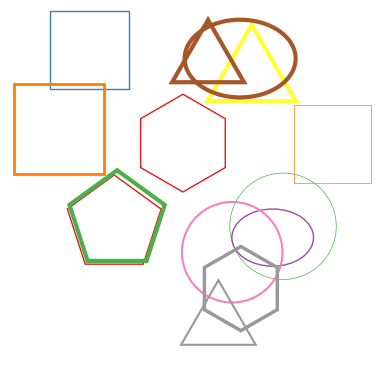[{"shape": "pentagon", "thickness": 1, "radius": 0.64, "center": [0.297, 0.417]}, {"shape": "hexagon", "thickness": 1, "radius": 0.63, "center": [0.475, 0.628]}, {"shape": "square", "thickness": 1, "radius": 0.51, "center": [0.232, 0.87]}, {"shape": "circle", "thickness": 0.5, "radius": 0.69, "center": [0.735, 0.412]}, {"shape": "pentagon", "thickness": 3, "radius": 0.65, "center": [0.304, 0.428]}, {"shape": "oval", "thickness": 1, "radius": 0.53, "center": [0.708, 0.383]}, {"shape": "square", "thickness": 2, "radius": 0.59, "center": [0.154, 0.665]}, {"shape": "square", "thickness": 0.5, "radius": 0.5, "center": [0.864, 0.625]}, {"shape": "triangle", "thickness": 3, "radius": 0.66, "center": [0.654, 0.804]}, {"shape": "triangle", "thickness": 3, "radius": 0.54, "center": [0.54, 0.84]}, {"shape": "oval", "thickness": 3, "radius": 0.72, "center": [0.624, 0.848]}, {"shape": "circle", "thickness": 1.5, "radius": 0.65, "center": [0.603, 0.345]}, {"shape": "hexagon", "thickness": 2.5, "radius": 0.55, "center": [0.626, 0.25]}, {"shape": "triangle", "thickness": 1.5, "radius": 0.56, "center": [0.567, 0.16]}]